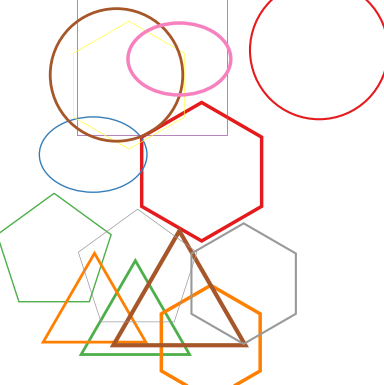[{"shape": "circle", "thickness": 1.5, "radius": 0.9, "center": [0.829, 0.87]}, {"shape": "hexagon", "thickness": 2.5, "radius": 0.9, "center": [0.524, 0.554]}, {"shape": "oval", "thickness": 1, "radius": 0.7, "center": [0.242, 0.599]}, {"shape": "triangle", "thickness": 2, "radius": 0.81, "center": [0.352, 0.16]}, {"shape": "pentagon", "thickness": 1, "radius": 0.78, "center": [0.141, 0.342]}, {"shape": "square", "thickness": 0.5, "radius": 0.98, "center": [0.394, 0.844]}, {"shape": "hexagon", "thickness": 2.5, "radius": 0.74, "center": [0.547, 0.111]}, {"shape": "triangle", "thickness": 2, "radius": 0.77, "center": [0.245, 0.188]}, {"shape": "hexagon", "thickness": 0.5, "radius": 0.83, "center": [0.335, 0.779]}, {"shape": "triangle", "thickness": 3, "radius": 0.99, "center": [0.466, 0.202]}, {"shape": "circle", "thickness": 2, "radius": 0.86, "center": [0.303, 0.805]}, {"shape": "oval", "thickness": 2.5, "radius": 0.67, "center": [0.466, 0.847]}, {"shape": "hexagon", "thickness": 1.5, "radius": 0.78, "center": [0.633, 0.263]}, {"shape": "pentagon", "thickness": 0.5, "radius": 0.81, "center": [0.357, 0.295]}]